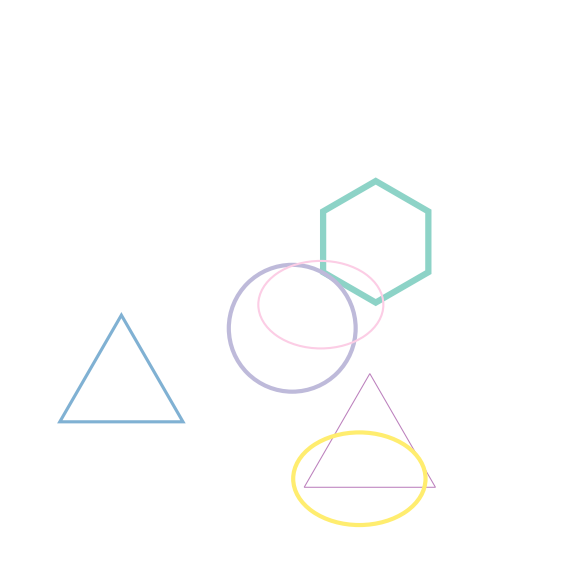[{"shape": "hexagon", "thickness": 3, "radius": 0.53, "center": [0.651, 0.58]}, {"shape": "circle", "thickness": 2, "radius": 0.55, "center": [0.506, 0.431]}, {"shape": "triangle", "thickness": 1.5, "radius": 0.62, "center": [0.21, 0.33]}, {"shape": "oval", "thickness": 1, "radius": 0.54, "center": [0.556, 0.472]}, {"shape": "triangle", "thickness": 0.5, "radius": 0.66, "center": [0.64, 0.221]}, {"shape": "oval", "thickness": 2, "radius": 0.57, "center": [0.622, 0.17]}]